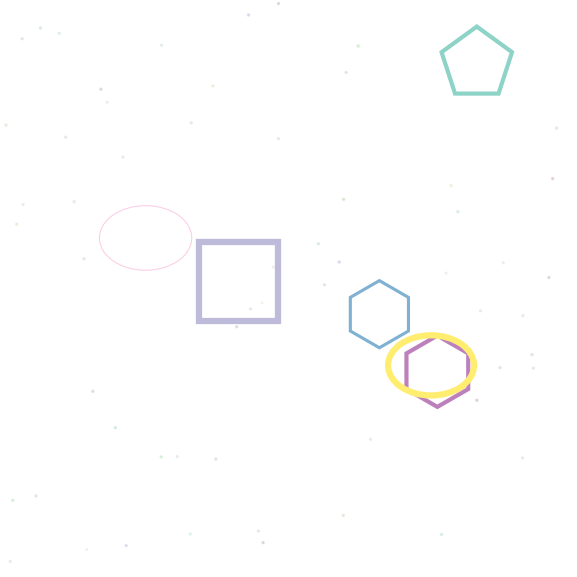[{"shape": "pentagon", "thickness": 2, "radius": 0.32, "center": [0.826, 0.889]}, {"shape": "square", "thickness": 3, "radius": 0.34, "center": [0.413, 0.512]}, {"shape": "hexagon", "thickness": 1.5, "radius": 0.29, "center": [0.657, 0.455]}, {"shape": "oval", "thickness": 0.5, "radius": 0.4, "center": [0.252, 0.587]}, {"shape": "hexagon", "thickness": 2, "radius": 0.31, "center": [0.757, 0.356]}, {"shape": "oval", "thickness": 3, "radius": 0.37, "center": [0.746, 0.366]}]